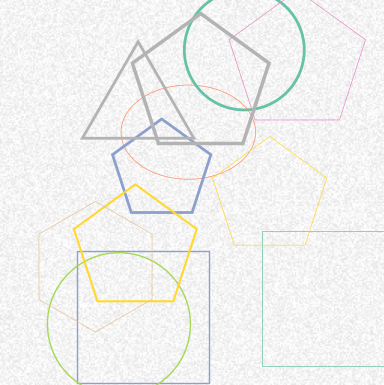[{"shape": "circle", "thickness": 2, "radius": 0.78, "center": [0.635, 0.87]}, {"shape": "square", "thickness": 0.5, "radius": 0.88, "center": [0.855, 0.224]}, {"shape": "oval", "thickness": 0.5, "radius": 0.87, "center": [0.489, 0.657]}, {"shape": "pentagon", "thickness": 2, "radius": 0.67, "center": [0.42, 0.557]}, {"shape": "square", "thickness": 1, "radius": 0.86, "center": [0.371, 0.178]}, {"shape": "pentagon", "thickness": 0.5, "radius": 0.93, "center": [0.772, 0.839]}, {"shape": "circle", "thickness": 1, "radius": 0.93, "center": [0.309, 0.158]}, {"shape": "pentagon", "thickness": 1.5, "radius": 0.84, "center": [0.352, 0.353]}, {"shape": "pentagon", "thickness": 0.5, "radius": 0.78, "center": [0.7, 0.489]}, {"shape": "hexagon", "thickness": 0.5, "radius": 0.85, "center": [0.248, 0.307]}, {"shape": "triangle", "thickness": 2, "radius": 0.84, "center": [0.359, 0.725]}, {"shape": "pentagon", "thickness": 2.5, "radius": 0.93, "center": [0.521, 0.778]}]